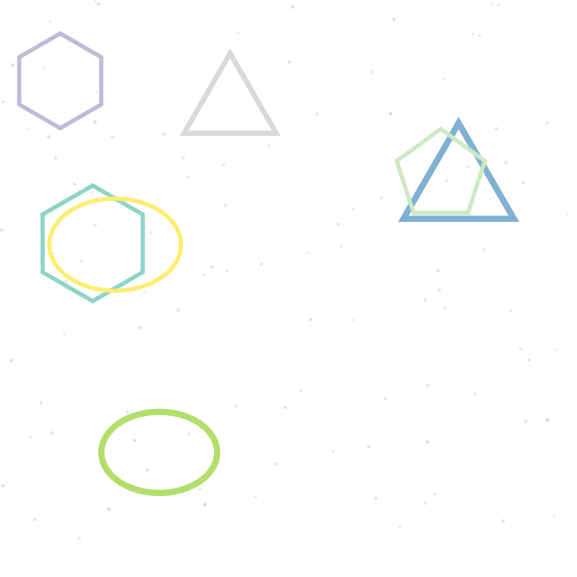[{"shape": "hexagon", "thickness": 2, "radius": 0.5, "center": [0.16, 0.578]}, {"shape": "hexagon", "thickness": 2, "radius": 0.41, "center": [0.104, 0.859]}, {"shape": "triangle", "thickness": 3, "radius": 0.55, "center": [0.794, 0.676]}, {"shape": "oval", "thickness": 3, "radius": 0.5, "center": [0.276, 0.216]}, {"shape": "triangle", "thickness": 2.5, "radius": 0.46, "center": [0.398, 0.814]}, {"shape": "pentagon", "thickness": 2, "radius": 0.4, "center": [0.763, 0.696]}, {"shape": "oval", "thickness": 2, "radius": 0.57, "center": [0.199, 0.576]}]